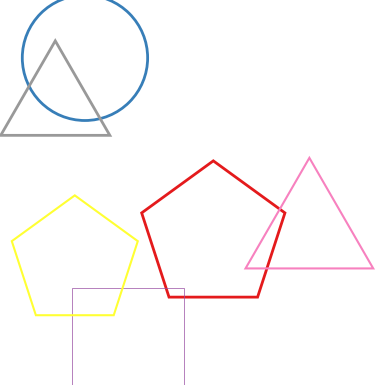[{"shape": "pentagon", "thickness": 2, "radius": 0.98, "center": [0.554, 0.387]}, {"shape": "circle", "thickness": 2, "radius": 0.81, "center": [0.221, 0.85]}, {"shape": "square", "thickness": 0.5, "radius": 0.73, "center": [0.332, 0.105]}, {"shape": "pentagon", "thickness": 1.5, "radius": 0.86, "center": [0.194, 0.32]}, {"shape": "triangle", "thickness": 1.5, "radius": 0.96, "center": [0.804, 0.398]}, {"shape": "triangle", "thickness": 2, "radius": 0.82, "center": [0.144, 0.73]}]